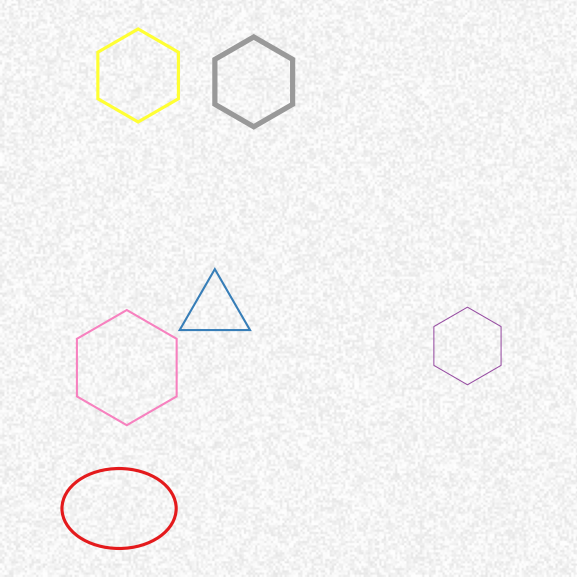[{"shape": "oval", "thickness": 1.5, "radius": 0.49, "center": [0.206, 0.119]}, {"shape": "triangle", "thickness": 1, "radius": 0.35, "center": [0.372, 0.463]}, {"shape": "hexagon", "thickness": 0.5, "radius": 0.34, "center": [0.809, 0.4]}, {"shape": "hexagon", "thickness": 1.5, "radius": 0.4, "center": [0.239, 0.868]}, {"shape": "hexagon", "thickness": 1, "radius": 0.5, "center": [0.22, 0.363]}, {"shape": "hexagon", "thickness": 2.5, "radius": 0.39, "center": [0.439, 0.857]}]